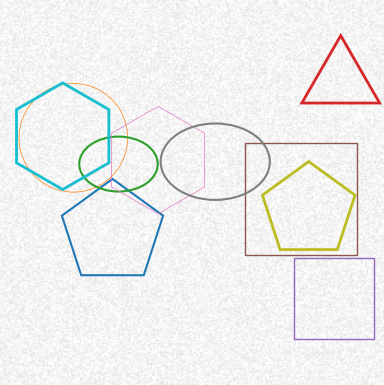[{"shape": "pentagon", "thickness": 1.5, "radius": 0.69, "center": [0.292, 0.397]}, {"shape": "circle", "thickness": 0.5, "radius": 0.71, "center": [0.191, 0.642]}, {"shape": "oval", "thickness": 1.5, "radius": 0.51, "center": [0.308, 0.574]}, {"shape": "triangle", "thickness": 2, "radius": 0.58, "center": [0.885, 0.791]}, {"shape": "square", "thickness": 1, "radius": 0.52, "center": [0.868, 0.225]}, {"shape": "square", "thickness": 1, "radius": 0.73, "center": [0.782, 0.483]}, {"shape": "hexagon", "thickness": 0.5, "radius": 0.7, "center": [0.411, 0.584]}, {"shape": "oval", "thickness": 1.5, "radius": 0.71, "center": [0.559, 0.58]}, {"shape": "pentagon", "thickness": 2, "radius": 0.63, "center": [0.802, 0.454]}, {"shape": "hexagon", "thickness": 2, "radius": 0.69, "center": [0.163, 0.646]}]